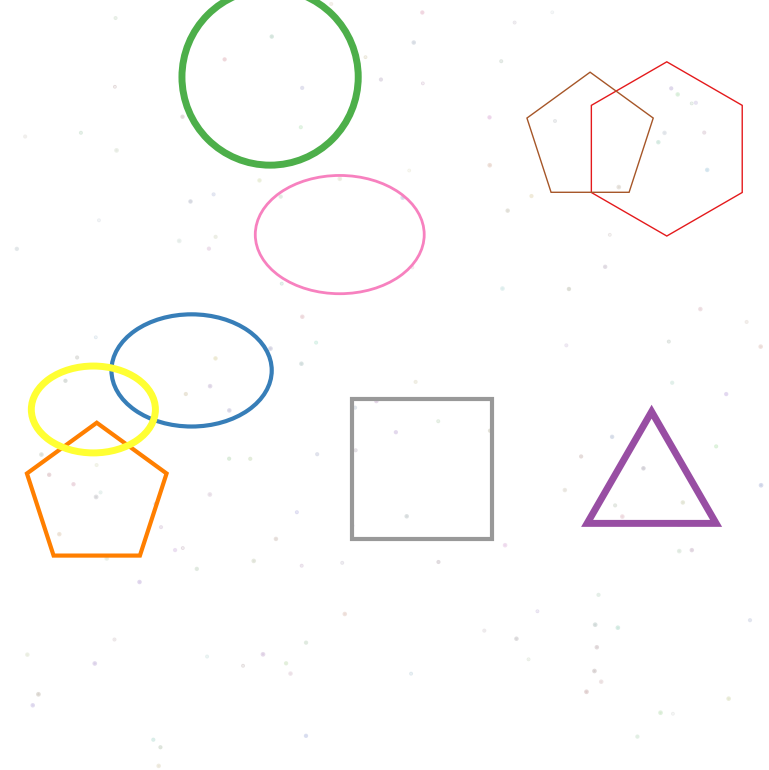[{"shape": "hexagon", "thickness": 0.5, "radius": 0.57, "center": [0.866, 0.807]}, {"shape": "oval", "thickness": 1.5, "radius": 0.52, "center": [0.249, 0.519]}, {"shape": "circle", "thickness": 2.5, "radius": 0.57, "center": [0.351, 0.9]}, {"shape": "triangle", "thickness": 2.5, "radius": 0.48, "center": [0.846, 0.369]}, {"shape": "pentagon", "thickness": 1.5, "radius": 0.48, "center": [0.126, 0.356]}, {"shape": "oval", "thickness": 2.5, "radius": 0.4, "center": [0.121, 0.468]}, {"shape": "pentagon", "thickness": 0.5, "radius": 0.43, "center": [0.766, 0.82]}, {"shape": "oval", "thickness": 1, "radius": 0.55, "center": [0.441, 0.695]}, {"shape": "square", "thickness": 1.5, "radius": 0.45, "center": [0.548, 0.391]}]